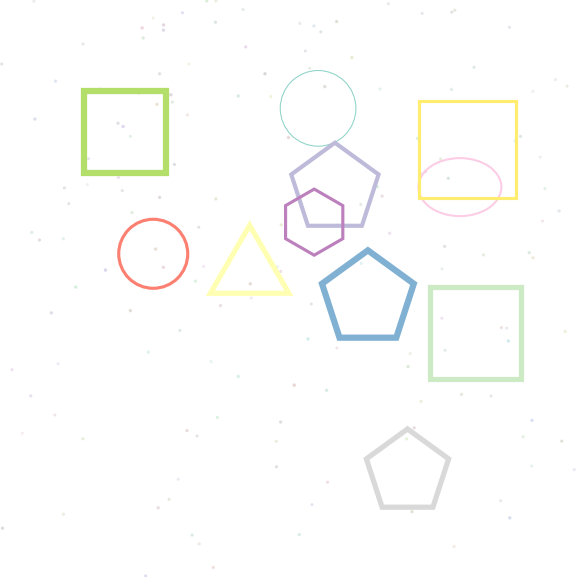[{"shape": "circle", "thickness": 0.5, "radius": 0.33, "center": [0.551, 0.812]}, {"shape": "triangle", "thickness": 2.5, "radius": 0.39, "center": [0.432, 0.531]}, {"shape": "pentagon", "thickness": 2, "radius": 0.4, "center": [0.58, 0.672]}, {"shape": "circle", "thickness": 1.5, "radius": 0.3, "center": [0.265, 0.56]}, {"shape": "pentagon", "thickness": 3, "radius": 0.42, "center": [0.637, 0.482]}, {"shape": "square", "thickness": 3, "radius": 0.36, "center": [0.216, 0.77]}, {"shape": "oval", "thickness": 1, "radius": 0.36, "center": [0.796, 0.675]}, {"shape": "pentagon", "thickness": 2.5, "radius": 0.37, "center": [0.706, 0.181]}, {"shape": "hexagon", "thickness": 1.5, "radius": 0.29, "center": [0.544, 0.614]}, {"shape": "square", "thickness": 2.5, "radius": 0.4, "center": [0.823, 0.422]}, {"shape": "square", "thickness": 1.5, "radius": 0.42, "center": [0.81, 0.74]}]